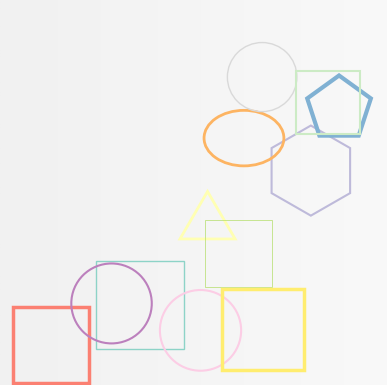[{"shape": "square", "thickness": 1, "radius": 0.57, "center": [0.362, 0.208]}, {"shape": "triangle", "thickness": 2, "radius": 0.41, "center": [0.536, 0.42]}, {"shape": "hexagon", "thickness": 1.5, "radius": 0.58, "center": [0.802, 0.557]}, {"shape": "square", "thickness": 2.5, "radius": 0.49, "center": [0.132, 0.103]}, {"shape": "pentagon", "thickness": 3, "radius": 0.43, "center": [0.875, 0.718]}, {"shape": "oval", "thickness": 2, "radius": 0.52, "center": [0.63, 0.641]}, {"shape": "square", "thickness": 0.5, "radius": 0.44, "center": [0.616, 0.341]}, {"shape": "circle", "thickness": 1.5, "radius": 0.52, "center": [0.517, 0.142]}, {"shape": "circle", "thickness": 1, "radius": 0.45, "center": [0.676, 0.8]}, {"shape": "circle", "thickness": 1.5, "radius": 0.52, "center": [0.288, 0.212]}, {"shape": "square", "thickness": 1.5, "radius": 0.41, "center": [0.846, 0.733]}, {"shape": "square", "thickness": 2.5, "radius": 0.53, "center": [0.678, 0.144]}]